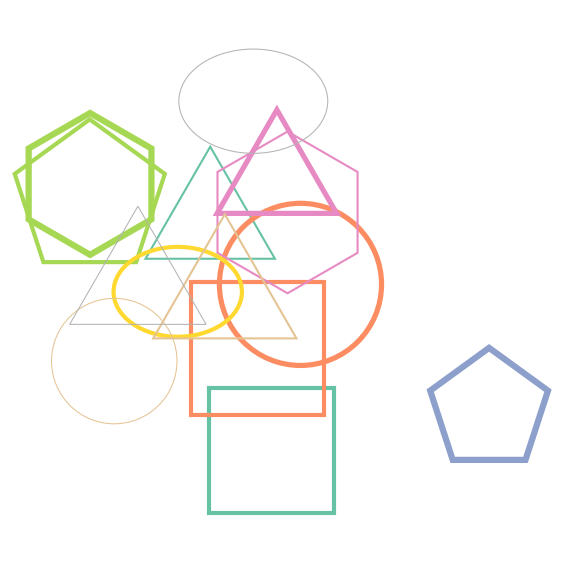[{"shape": "triangle", "thickness": 1, "radius": 0.65, "center": [0.364, 0.616]}, {"shape": "square", "thickness": 2, "radius": 0.54, "center": [0.47, 0.219]}, {"shape": "square", "thickness": 2, "radius": 0.58, "center": [0.447, 0.395]}, {"shape": "circle", "thickness": 2.5, "radius": 0.7, "center": [0.52, 0.507]}, {"shape": "pentagon", "thickness": 3, "radius": 0.54, "center": [0.847, 0.29]}, {"shape": "hexagon", "thickness": 1, "radius": 0.7, "center": [0.498, 0.631]}, {"shape": "triangle", "thickness": 2.5, "radius": 0.6, "center": [0.479, 0.689]}, {"shape": "pentagon", "thickness": 2, "radius": 0.68, "center": [0.155, 0.656]}, {"shape": "hexagon", "thickness": 3, "radius": 0.61, "center": [0.156, 0.681]}, {"shape": "oval", "thickness": 2, "radius": 0.56, "center": [0.308, 0.494]}, {"shape": "circle", "thickness": 0.5, "radius": 0.54, "center": [0.198, 0.374]}, {"shape": "triangle", "thickness": 1, "radius": 0.72, "center": [0.389, 0.485]}, {"shape": "triangle", "thickness": 0.5, "radius": 0.68, "center": [0.239, 0.506]}, {"shape": "oval", "thickness": 0.5, "radius": 0.64, "center": [0.439, 0.824]}]